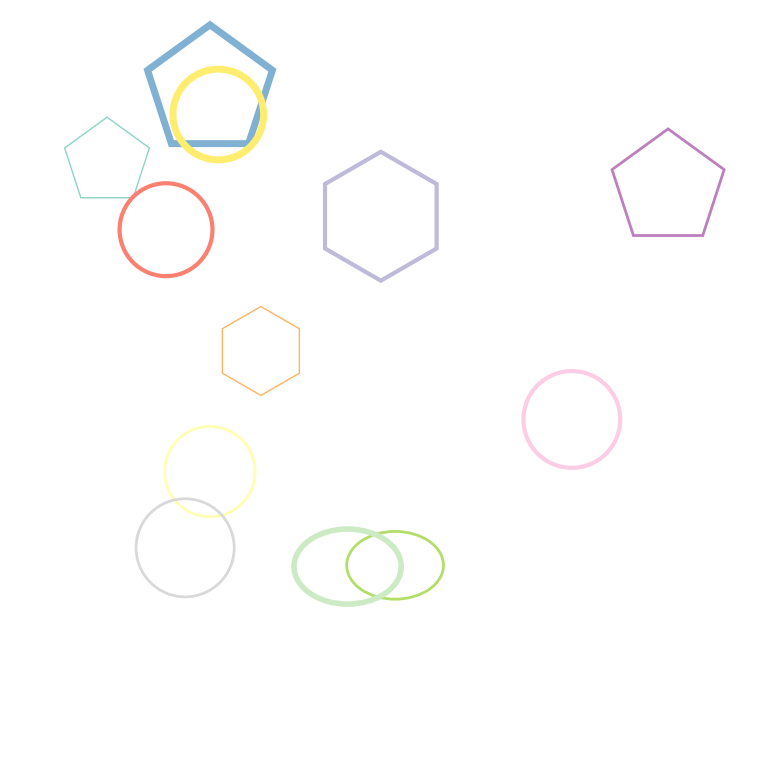[{"shape": "pentagon", "thickness": 0.5, "radius": 0.29, "center": [0.139, 0.79]}, {"shape": "circle", "thickness": 1, "radius": 0.29, "center": [0.272, 0.387]}, {"shape": "hexagon", "thickness": 1.5, "radius": 0.42, "center": [0.495, 0.719]}, {"shape": "circle", "thickness": 1.5, "radius": 0.3, "center": [0.216, 0.702]}, {"shape": "pentagon", "thickness": 2.5, "radius": 0.43, "center": [0.273, 0.882]}, {"shape": "hexagon", "thickness": 0.5, "radius": 0.29, "center": [0.339, 0.544]}, {"shape": "oval", "thickness": 1, "radius": 0.31, "center": [0.513, 0.266]}, {"shape": "circle", "thickness": 1.5, "radius": 0.31, "center": [0.743, 0.455]}, {"shape": "circle", "thickness": 1, "radius": 0.32, "center": [0.24, 0.289]}, {"shape": "pentagon", "thickness": 1, "radius": 0.38, "center": [0.868, 0.756]}, {"shape": "oval", "thickness": 2, "radius": 0.35, "center": [0.451, 0.264]}, {"shape": "circle", "thickness": 2.5, "radius": 0.29, "center": [0.283, 0.851]}]